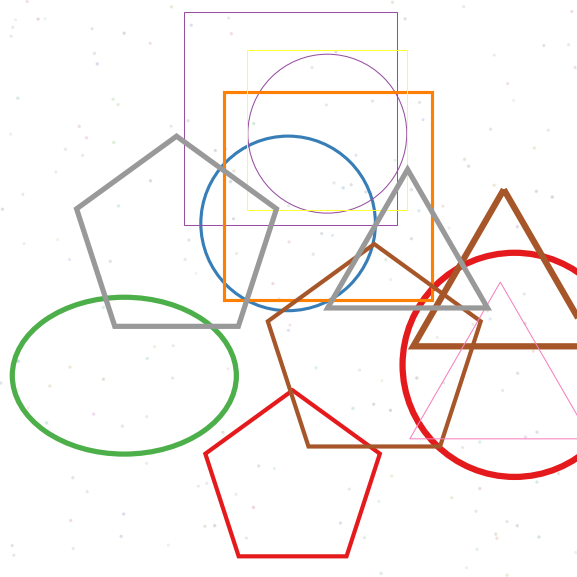[{"shape": "pentagon", "thickness": 2, "radius": 0.79, "center": [0.507, 0.164]}, {"shape": "circle", "thickness": 3, "radius": 0.97, "center": [0.891, 0.367]}, {"shape": "circle", "thickness": 1.5, "radius": 0.76, "center": [0.499, 0.612]}, {"shape": "oval", "thickness": 2.5, "radius": 0.97, "center": [0.215, 0.349]}, {"shape": "circle", "thickness": 0.5, "radius": 0.69, "center": [0.567, 0.768]}, {"shape": "square", "thickness": 0.5, "radius": 0.92, "center": [0.503, 0.794]}, {"shape": "square", "thickness": 1.5, "radius": 0.9, "center": [0.569, 0.66]}, {"shape": "square", "thickness": 0.5, "radius": 0.69, "center": [0.567, 0.774]}, {"shape": "triangle", "thickness": 3, "radius": 0.91, "center": [0.872, 0.49]}, {"shape": "pentagon", "thickness": 2, "radius": 0.97, "center": [0.648, 0.383]}, {"shape": "triangle", "thickness": 0.5, "radius": 0.9, "center": [0.866, 0.33]}, {"shape": "triangle", "thickness": 2.5, "radius": 0.8, "center": [0.706, 0.546]}, {"shape": "pentagon", "thickness": 2.5, "radius": 0.91, "center": [0.306, 0.581]}]